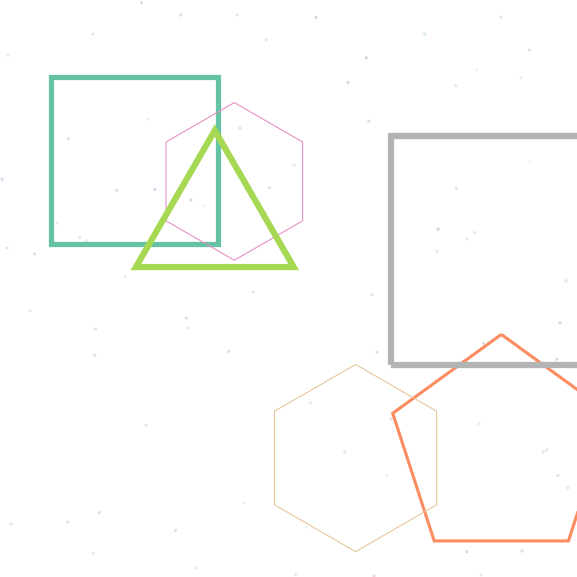[{"shape": "square", "thickness": 2.5, "radius": 0.72, "center": [0.233, 0.721]}, {"shape": "pentagon", "thickness": 1.5, "radius": 0.99, "center": [0.868, 0.222]}, {"shape": "hexagon", "thickness": 0.5, "radius": 0.68, "center": [0.406, 0.685]}, {"shape": "triangle", "thickness": 3, "radius": 0.79, "center": [0.372, 0.616]}, {"shape": "hexagon", "thickness": 0.5, "radius": 0.81, "center": [0.616, 0.206]}, {"shape": "square", "thickness": 3, "radius": 0.99, "center": [0.875, 0.565]}]